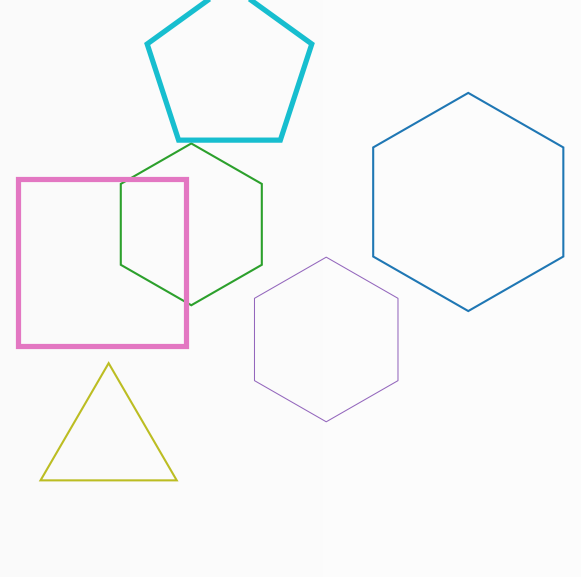[{"shape": "hexagon", "thickness": 1, "radius": 0.94, "center": [0.806, 0.649]}, {"shape": "hexagon", "thickness": 1, "radius": 0.7, "center": [0.329, 0.611]}, {"shape": "hexagon", "thickness": 0.5, "radius": 0.71, "center": [0.561, 0.411]}, {"shape": "square", "thickness": 2.5, "radius": 0.72, "center": [0.176, 0.544]}, {"shape": "triangle", "thickness": 1, "radius": 0.68, "center": [0.187, 0.235]}, {"shape": "pentagon", "thickness": 2.5, "radius": 0.74, "center": [0.395, 0.877]}]